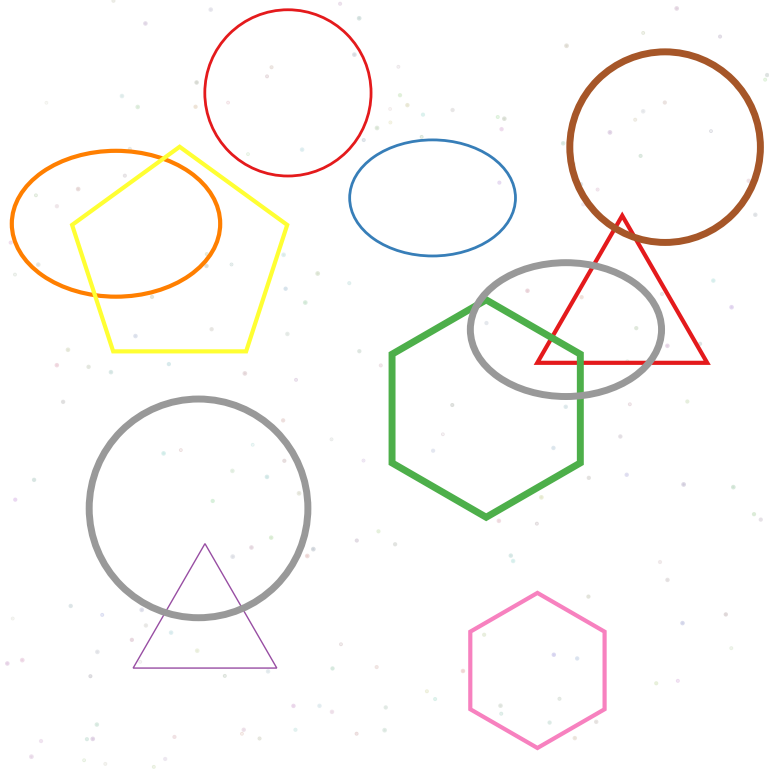[{"shape": "circle", "thickness": 1, "radius": 0.54, "center": [0.374, 0.879]}, {"shape": "triangle", "thickness": 1.5, "radius": 0.64, "center": [0.808, 0.593]}, {"shape": "oval", "thickness": 1, "radius": 0.54, "center": [0.562, 0.743]}, {"shape": "hexagon", "thickness": 2.5, "radius": 0.71, "center": [0.631, 0.469]}, {"shape": "triangle", "thickness": 0.5, "radius": 0.54, "center": [0.266, 0.186]}, {"shape": "oval", "thickness": 1.5, "radius": 0.68, "center": [0.151, 0.709]}, {"shape": "pentagon", "thickness": 1.5, "radius": 0.73, "center": [0.233, 0.663]}, {"shape": "circle", "thickness": 2.5, "radius": 0.62, "center": [0.864, 0.809]}, {"shape": "hexagon", "thickness": 1.5, "radius": 0.5, "center": [0.698, 0.129]}, {"shape": "circle", "thickness": 2.5, "radius": 0.71, "center": [0.258, 0.34]}, {"shape": "oval", "thickness": 2.5, "radius": 0.62, "center": [0.735, 0.572]}]